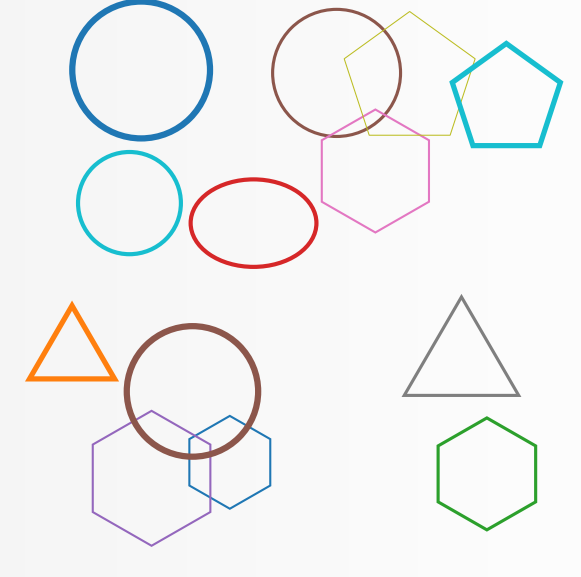[{"shape": "hexagon", "thickness": 1, "radius": 0.4, "center": [0.395, 0.199]}, {"shape": "circle", "thickness": 3, "radius": 0.59, "center": [0.243, 0.878]}, {"shape": "triangle", "thickness": 2.5, "radius": 0.42, "center": [0.124, 0.385]}, {"shape": "hexagon", "thickness": 1.5, "radius": 0.48, "center": [0.838, 0.179]}, {"shape": "oval", "thickness": 2, "radius": 0.54, "center": [0.436, 0.613]}, {"shape": "hexagon", "thickness": 1, "radius": 0.58, "center": [0.261, 0.171]}, {"shape": "circle", "thickness": 1.5, "radius": 0.55, "center": [0.579, 0.873]}, {"shape": "circle", "thickness": 3, "radius": 0.57, "center": [0.331, 0.321]}, {"shape": "hexagon", "thickness": 1, "radius": 0.53, "center": [0.646, 0.703]}, {"shape": "triangle", "thickness": 1.5, "radius": 0.57, "center": [0.794, 0.371]}, {"shape": "pentagon", "thickness": 0.5, "radius": 0.59, "center": [0.705, 0.861]}, {"shape": "pentagon", "thickness": 2.5, "radius": 0.49, "center": [0.871, 0.826]}, {"shape": "circle", "thickness": 2, "radius": 0.44, "center": [0.223, 0.647]}]